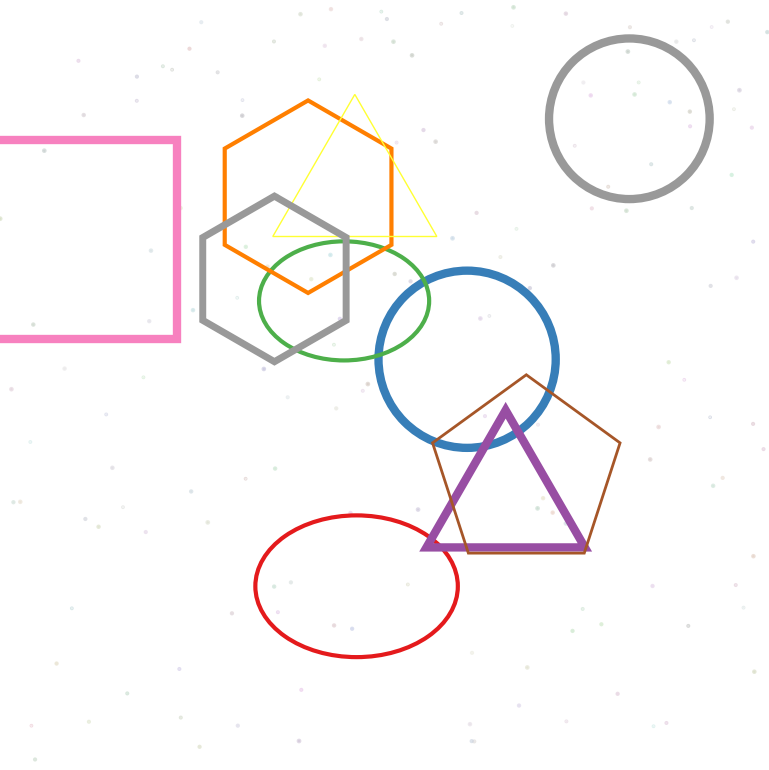[{"shape": "oval", "thickness": 1.5, "radius": 0.66, "center": [0.463, 0.239]}, {"shape": "circle", "thickness": 3, "radius": 0.58, "center": [0.607, 0.533]}, {"shape": "oval", "thickness": 1.5, "radius": 0.55, "center": [0.447, 0.609]}, {"shape": "triangle", "thickness": 3, "radius": 0.59, "center": [0.657, 0.348]}, {"shape": "hexagon", "thickness": 1.5, "radius": 0.63, "center": [0.4, 0.745]}, {"shape": "triangle", "thickness": 0.5, "radius": 0.62, "center": [0.461, 0.754]}, {"shape": "pentagon", "thickness": 1, "radius": 0.64, "center": [0.684, 0.385]}, {"shape": "square", "thickness": 3, "radius": 0.64, "center": [0.101, 0.689]}, {"shape": "hexagon", "thickness": 2.5, "radius": 0.54, "center": [0.356, 0.638]}, {"shape": "circle", "thickness": 3, "radius": 0.52, "center": [0.817, 0.846]}]